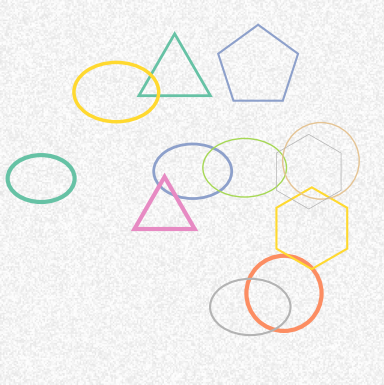[{"shape": "oval", "thickness": 3, "radius": 0.43, "center": [0.107, 0.536]}, {"shape": "triangle", "thickness": 2, "radius": 0.54, "center": [0.454, 0.805]}, {"shape": "circle", "thickness": 3, "radius": 0.49, "center": [0.738, 0.238]}, {"shape": "oval", "thickness": 2, "radius": 0.51, "center": [0.501, 0.555]}, {"shape": "pentagon", "thickness": 1.5, "radius": 0.55, "center": [0.67, 0.827]}, {"shape": "triangle", "thickness": 3, "radius": 0.45, "center": [0.427, 0.45]}, {"shape": "oval", "thickness": 1, "radius": 0.54, "center": [0.636, 0.564]}, {"shape": "oval", "thickness": 2.5, "radius": 0.55, "center": [0.302, 0.761]}, {"shape": "hexagon", "thickness": 1.5, "radius": 0.53, "center": [0.81, 0.407]}, {"shape": "circle", "thickness": 1, "radius": 0.5, "center": [0.834, 0.582]}, {"shape": "oval", "thickness": 1.5, "radius": 0.52, "center": [0.65, 0.203]}, {"shape": "hexagon", "thickness": 0.5, "radius": 0.48, "center": [0.802, 0.554]}]